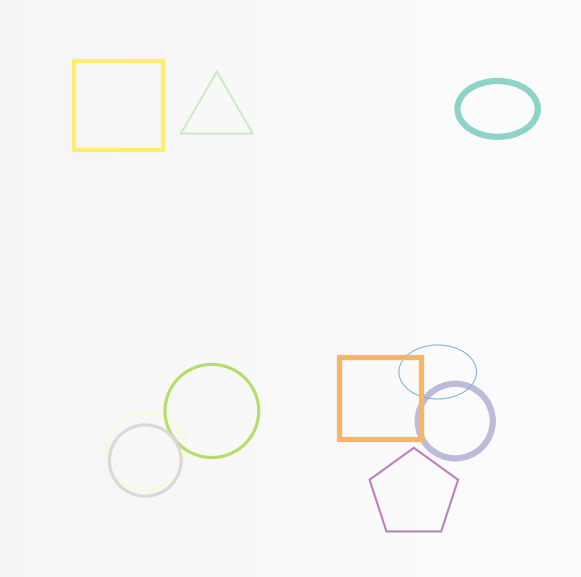[{"shape": "oval", "thickness": 3, "radius": 0.35, "center": [0.856, 0.811]}, {"shape": "circle", "thickness": 0.5, "radius": 0.34, "center": [0.25, 0.217]}, {"shape": "circle", "thickness": 3, "radius": 0.32, "center": [0.783, 0.27]}, {"shape": "oval", "thickness": 0.5, "radius": 0.33, "center": [0.753, 0.355]}, {"shape": "square", "thickness": 2.5, "radius": 0.35, "center": [0.654, 0.309]}, {"shape": "circle", "thickness": 1.5, "radius": 0.4, "center": [0.364, 0.288]}, {"shape": "circle", "thickness": 1.5, "radius": 0.31, "center": [0.25, 0.202]}, {"shape": "pentagon", "thickness": 1, "radius": 0.4, "center": [0.712, 0.144]}, {"shape": "triangle", "thickness": 1, "radius": 0.36, "center": [0.373, 0.804]}, {"shape": "square", "thickness": 2, "radius": 0.38, "center": [0.203, 0.817]}]